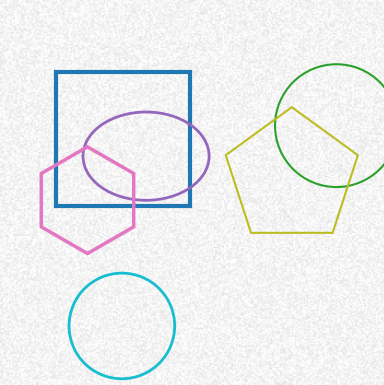[{"shape": "square", "thickness": 3, "radius": 0.87, "center": [0.32, 0.638]}, {"shape": "circle", "thickness": 1.5, "radius": 0.8, "center": [0.874, 0.674]}, {"shape": "oval", "thickness": 2, "radius": 0.82, "center": [0.379, 0.594]}, {"shape": "hexagon", "thickness": 2.5, "radius": 0.69, "center": [0.227, 0.48]}, {"shape": "pentagon", "thickness": 1.5, "radius": 0.9, "center": [0.758, 0.541]}, {"shape": "circle", "thickness": 2, "radius": 0.69, "center": [0.317, 0.153]}]